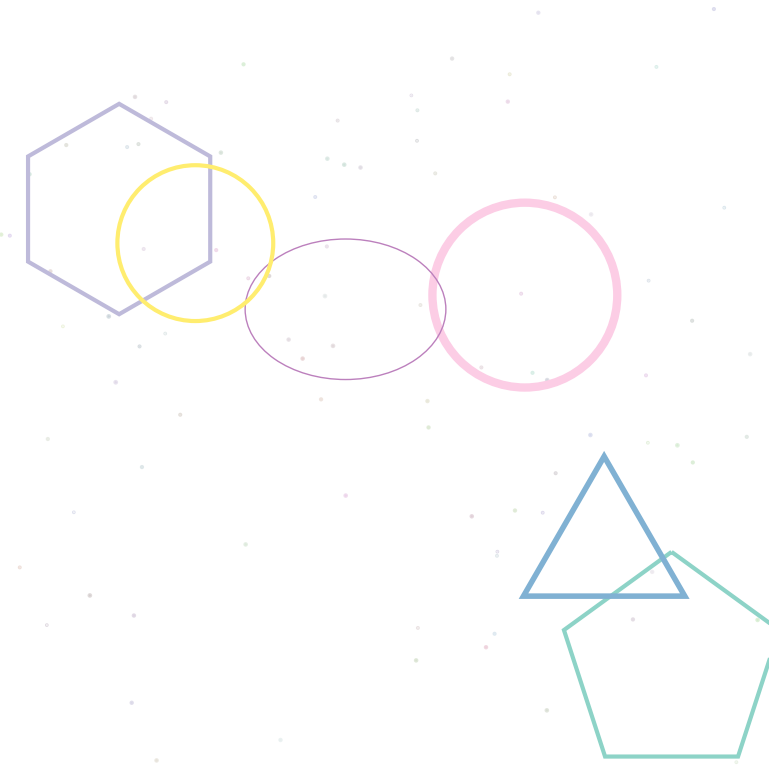[{"shape": "pentagon", "thickness": 1.5, "radius": 0.73, "center": [0.872, 0.136]}, {"shape": "hexagon", "thickness": 1.5, "radius": 0.68, "center": [0.155, 0.729]}, {"shape": "triangle", "thickness": 2, "radius": 0.6, "center": [0.785, 0.286]}, {"shape": "circle", "thickness": 3, "radius": 0.6, "center": [0.682, 0.617]}, {"shape": "oval", "thickness": 0.5, "radius": 0.65, "center": [0.449, 0.598]}, {"shape": "circle", "thickness": 1.5, "radius": 0.51, "center": [0.254, 0.684]}]